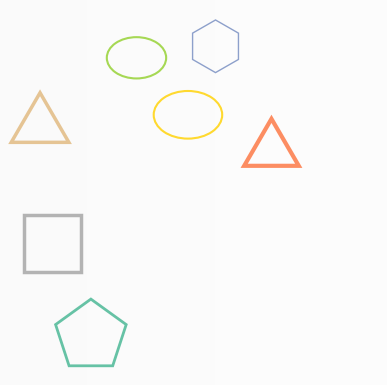[{"shape": "pentagon", "thickness": 2, "radius": 0.48, "center": [0.235, 0.127]}, {"shape": "triangle", "thickness": 3, "radius": 0.41, "center": [0.701, 0.61]}, {"shape": "hexagon", "thickness": 1, "radius": 0.34, "center": [0.556, 0.88]}, {"shape": "oval", "thickness": 1.5, "radius": 0.38, "center": [0.352, 0.85]}, {"shape": "oval", "thickness": 1.5, "radius": 0.44, "center": [0.485, 0.702]}, {"shape": "triangle", "thickness": 2.5, "radius": 0.43, "center": [0.103, 0.673]}, {"shape": "square", "thickness": 2.5, "radius": 0.37, "center": [0.135, 0.367]}]